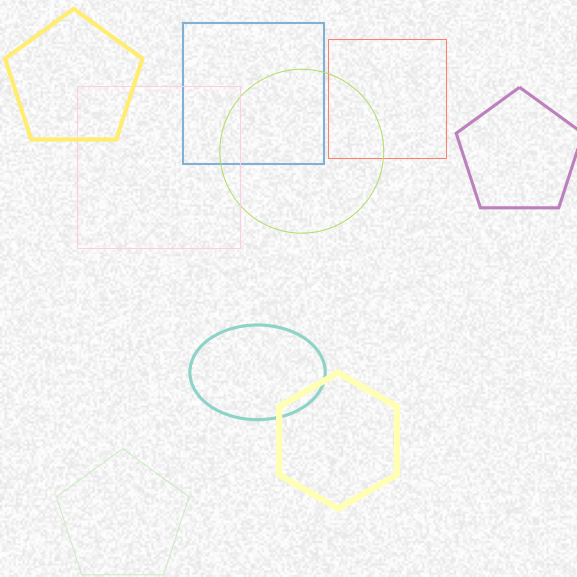[{"shape": "oval", "thickness": 1.5, "radius": 0.59, "center": [0.446, 0.354]}, {"shape": "hexagon", "thickness": 3, "radius": 0.59, "center": [0.585, 0.236]}, {"shape": "square", "thickness": 0.5, "radius": 0.51, "center": [0.67, 0.828]}, {"shape": "square", "thickness": 1, "radius": 0.61, "center": [0.439, 0.837]}, {"shape": "circle", "thickness": 0.5, "radius": 0.71, "center": [0.522, 0.737]}, {"shape": "square", "thickness": 0.5, "radius": 0.7, "center": [0.275, 0.71]}, {"shape": "pentagon", "thickness": 1.5, "radius": 0.58, "center": [0.9, 0.733]}, {"shape": "pentagon", "thickness": 0.5, "radius": 0.6, "center": [0.212, 0.102]}, {"shape": "pentagon", "thickness": 2, "radius": 0.63, "center": [0.128, 0.859]}]